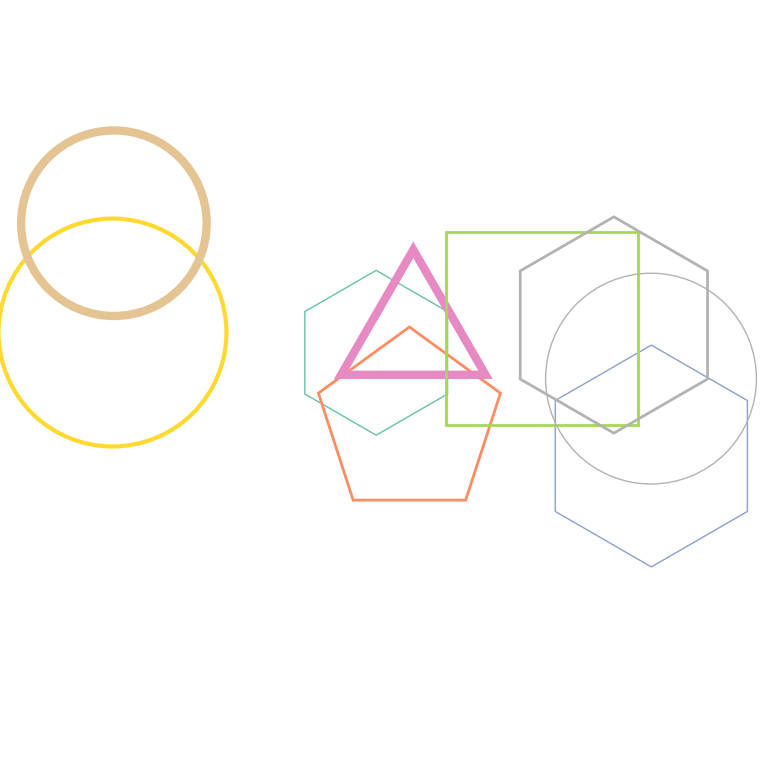[{"shape": "hexagon", "thickness": 0.5, "radius": 0.54, "center": [0.489, 0.542]}, {"shape": "pentagon", "thickness": 1, "radius": 0.62, "center": [0.532, 0.451]}, {"shape": "hexagon", "thickness": 0.5, "radius": 0.72, "center": [0.846, 0.408]}, {"shape": "triangle", "thickness": 3, "radius": 0.54, "center": [0.537, 0.567]}, {"shape": "square", "thickness": 1, "radius": 0.63, "center": [0.704, 0.573]}, {"shape": "circle", "thickness": 1.5, "radius": 0.74, "center": [0.146, 0.568]}, {"shape": "circle", "thickness": 3, "radius": 0.6, "center": [0.148, 0.71]}, {"shape": "hexagon", "thickness": 1, "radius": 0.7, "center": [0.797, 0.578]}, {"shape": "circle", "thickness": 0.5, "radius": 0.68, "center": [0.845, 0.508]}]